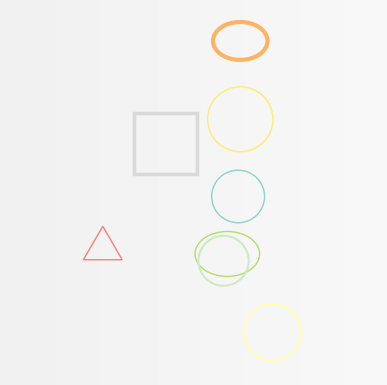[{"shape": "circle", "thickness": 1, "radius": 0.34, "center": [0.614, 0.49]}, {"shape": "circle", "thickness": 1.5, "radius": 0.37, "center": [0.703, 0.137]}, {"shape": "triangle", "thickness": 1, "radius": 0.29, "center": [0.265, 0.354]}, {"shape": "oval", "thickness": 3, "radius": 0.35, "center": [0.62, 0.894]}, {"shape": "oval", "thickness": 1, "radius": 0.42, "center": [0.587, 0.34]}, {"shape": "square", "thickness": 2.5, "radius": 0.4, "center": [0.427, 0.627]}, {"shape": "circle", "thickness": 1.5, "radius": 0.32, "center": [0.577, 0.323]}, {"shape": "circle", "thickness": 1, "radius": 0.42, "center": [0.62, 0.69]}]